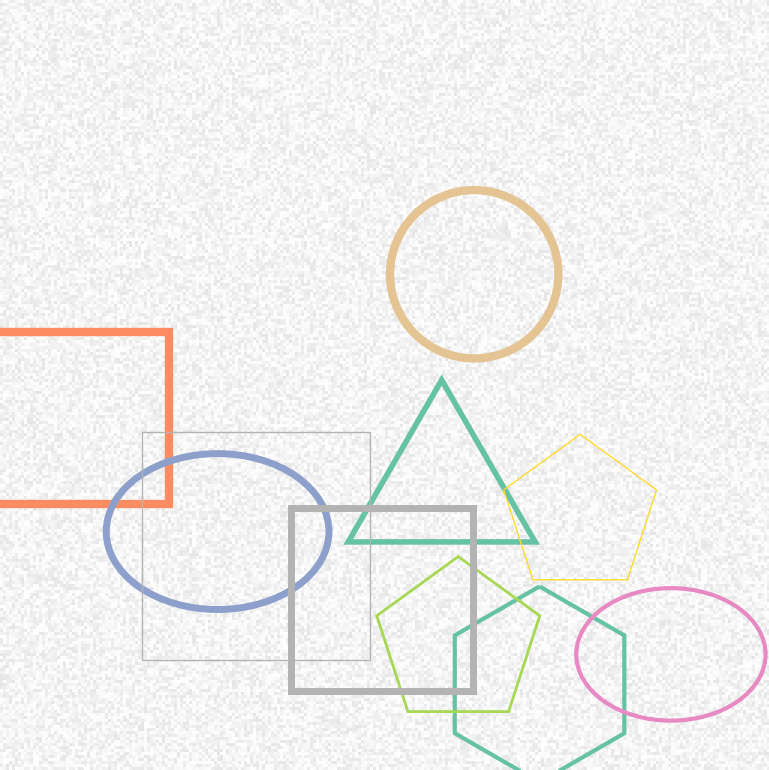[{"shape": "hexagon", "thickness": 1.5, "radius": 0.64, "center": [0.701, 0.111]}, {"shape": "triangle", "thickness": 2, "radius": 0.7, "center": [0.574, 0.366]}, {"shape": "square", "thickness": 3, "radius": 0.56, "center": [0.107, 0.457]}, {"shape": "oval", "thickness": 2.5, "radius": 0.72, "center": [0.283, 0.31]}, {"shape": "oval", "thickness": 1.5, "radius": 0.61, "center": [0.871, 0.15]}, {"shape": "pentagon", "thickness": 1, "radius": 0.56, "center": [0.595, 0.166]}, {"shape": "pentagon", "thickness": 0.5, "radius": 0.52, "center": [0.753, 0.332]}, {"shape": "circle", "thickness": 3, "radius": 0.55, "center": [0.616, 0.644]}, {"shape": "square", "thickness": 2.5, "radius": 0.59, "center": [0.496, 0.221]}, {"shape": "square", "thickness": 0.5, "radius": 0.74, "center": [0.332, 0.291]}]